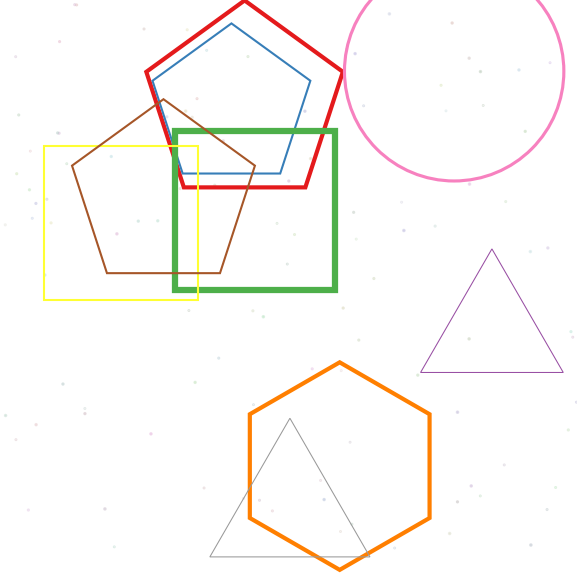[{"shape": "pentagon", "thickness": 2, "radius": 0.89, "center": [0.424, 0.819]}, {"shape": "pentagon", "thickness": 1, "radius": 0.72, "center": [0.401, 0.815]}, {"shape": "square", "thickness": 3, "radius": 0.69, "center": [0.442, 0.635]}, {"shape": "triangle", "thickness": 0.5, "radius": 0.71, "center": [0.852, 0.425]}, {"shape": "hexagon", "thickness": 2, "radius": 0.9, "center": [0.588, 0.192]}, {"shape": "square", "thickness": 1, "radius": 0.67, "center": [0.21, 0.613]}, {"shape": "pentagon", "thickness": 1, "radius": 0.83, "center": [0.283, 0.661]}, {"shape": "circle", "thickness": 1.5, "radius": 0.95, "center": [0.786, 0.876]}, {"shape": "triangle", "thickness": 0.5, "radius": 0.8, "center": [0.502, 0.115]}]